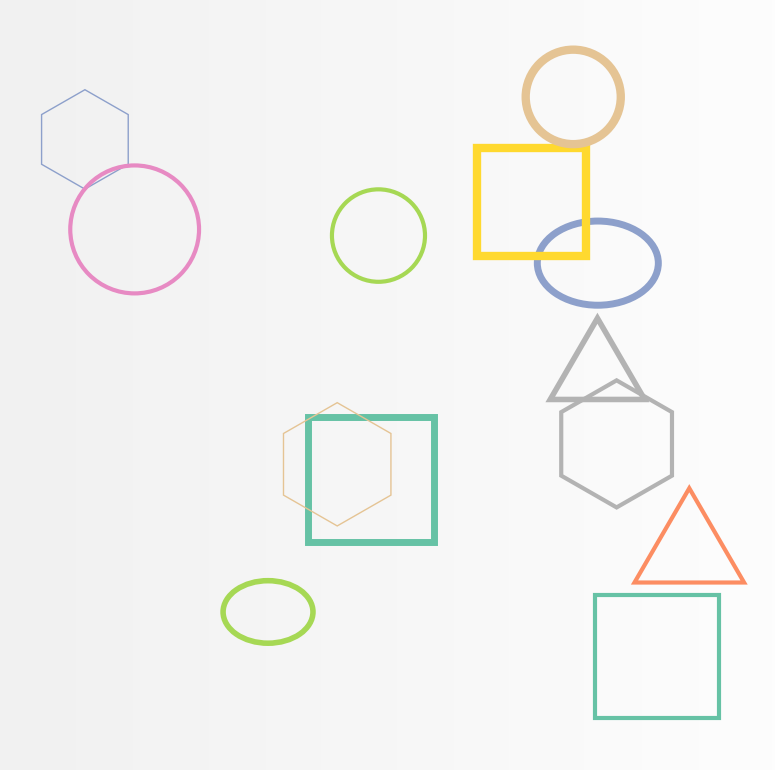[{"shape": "square", "thickness": 2.5, "radius": 0.41, "center": [0.479, 0.377]}, {"shape": "square", "thickness": 1.5, "radius": 0.4, "center": [0.848, 0.147]}, {"shape": "triangle", "thickness": 1.5, "radius": 0.41, "center": [0.889, 0.284]}, {"shape": "hexagon", "thickness": 0.5, "radius": 0.32, "center": [0.11, 0.819]}, {"shape": "oval", "thickness": 2.5, "radius": 0.39, "center": [0.771, 0.658]}, {"shape": "circle", "thickness": 1.5, "radius": 0.42, "center": [0.174, 0.702]}, {"shape": "oval", "thickness": 2, "radius": 0.29, "center": [0.346, 0.205]}, {"shape": "circle", "thickness": 1.5, "radius": 0.3, "center": [0.488, 0.694]}, {"shape": "square", "thickness": 3, "radius": 0.35, "center": [0.685, 0.737]}, {"shape": "circle", "thickness": 3, "radius": 0.31, "center": [0.74, 0.874]}, {"shape": "hexagon", "thickness": 0.5, "radius": 0.4, "center": [0.435, 0.397]}, {"shape": "triangle", "thickness": 2, "radius": 0.35, "center": [0.771, 0.516]}, {"shape": "hexagon", "thickness": 1.5, "radius": 0.41, "center": [0.796, 0.424]}]